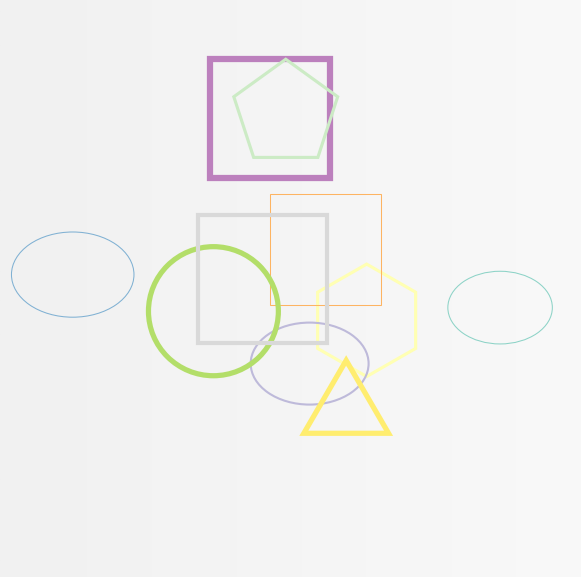[{"shape": "oval", "thickness": 0.5, "radius": 0.45, "center": [0.86, 0.466]}, {"shape": "hexagon", "thickness": 1.5, "radius": 0.49, "center": [0.631, 0.444]}, {"shape": "oval", "thickness": 1, "radius": 0.51, "center": [0.533, 0.37]}, {"shape": "oval", "thickness": 0.5, "radius": 0.53, "center": [0.125, 0.524]}, {"shape": "square", "thickness": 0.5, "radius": 0.48, "center": [0.56, 0.567]}, {"shape": "circle", "thickness": 2.5, "radius": 0.56, "center": [0.367, 0.46]}, {"shape": "square", "thickness": 2, "radius": 0.55, "center": [0.451, 0.516]}, {"shape": "square", "thickness": 3, "radius": 0.51, "center": [0.464, 0.794]}, {"shape": "pentagon", "thickness": 1.5, "radius": 0.47, "center": [0.492, 0.803]}, {"shape": "triangle", "thickness": 2.5, "radius": 0.42, "center": [0.596, 0.291]}]